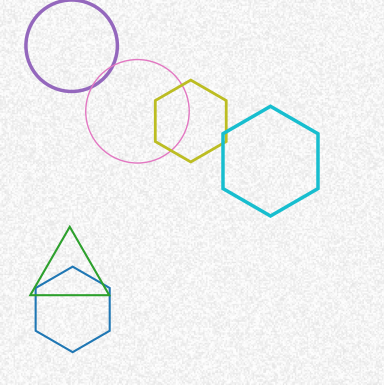[{"shape": "hexagon", "thickness": 1.5, "radius": 0.56, "center": [0.189, 0.196]}, {"shape": "triangle", "thickness": 1.5, "radius": 0.59, "center": [0.181, 0.292]}, {"shape": "circle", "thickness": 2.5, "radius": 0.59, "center": [0.186, 0.881]}, {"shape": "circle", "thickness": 1, "radius": 0.67, "center": [0.357, 0.711]}, {"shape": "hexagon", "thickness": 2, "radius": 0.53, "center": [0.495, 0.686]}, {"shape": "hexagon", "thickness": 2.5, "radius": 0.71, "center": [0.703, 0.581]}]